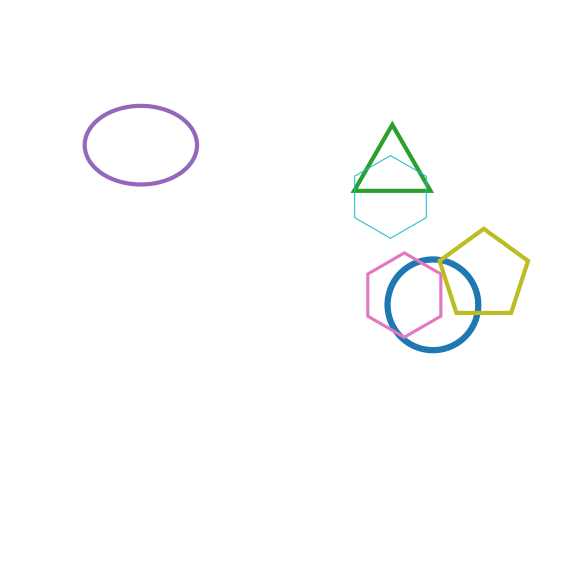[{"shape": "circle", "thickness": 3, "radius": 0.39, "center": [0.75, 0.471]}, {"shape": "triangle", "thickness": 2, "radius": 0.38, "center": [0.679, 0.707]}, {"shape": "oval", "thickness": 2, "radius": 0.49, "center": [0.244, 0.748]}, {"shape": "hexagon", "thickness": 1.5, "radius": 0.37, "center": [0.7, 0.488]}, {"shape": "pentagon", "thickness": 2, "radius": 0.4, "center": [0.838, 0.522]}, {"shape": "hexagon", "thickness": 0.5, "radius": 0.36, "center": [0.676, 0.658]}]